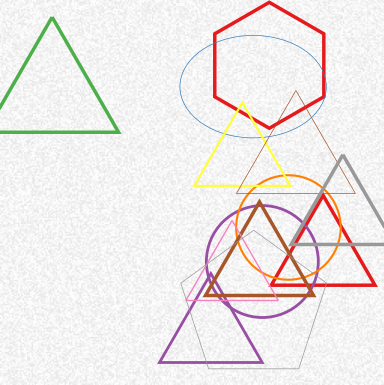[{"shape": "hexagon", "thickness": 2.5, "radius": 0.82, "center": [0.699, 0.83]}, {"shape": "triangle", "thickness": 2.5, "radius": 0.78, "center": [0.839, 0.337]}, {"shape": "oval", "thickness": 0.5, "radius": 0.95, "center": [0.657, 0.775]}, {"shape": "triangle", "thickness": 2.5, "radius": 1.0, "center": [0.135, 0.756]}, {"shape": "circle", "thickness": 2, "radius": 0.73, "center": [0.681, 0.321]}, {"shape": "triangle", "thickness": 2, "radius": 0.77, "center": [0.548, 0.135]}, {"shape": "circle", "thickness": 1.5, "radius": 0.68, "center": [0.749, 0.409]}, {"shape": "triangle", "thickness": 1.5, "radius": 0.72, "center": [0.629, 0.589]}, {"shape": "triangle", "thickness": 0.5, "radius": 0.89, "center": [0.769, 0.587]}, {"shape": "triangle", "thickness": 2.5, "radius": 0.81, "center": [0.674, 0.313]}, {"shape": "triangle", "thickness": 1, "radius": 0.69, "center": [0.603, 0.289]}, {"shape": "triangle", "thickness": 2.5, "radius": 0.78, "center": [0.891, 0.443]}, {"shape": "pentagon", "thickness": 0.5, "radius": 1.0, "center": [0.659, 0.203]}]